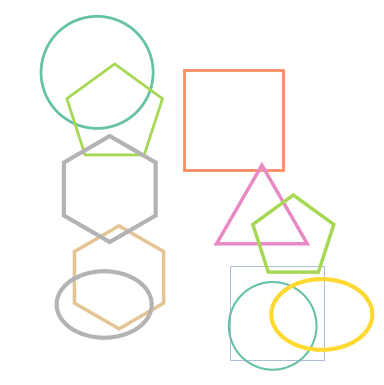[{"shape": "circle", "thickness": 2, "radius": 0.73, "center": [0.252, 0.812]}, {"shape": "circle", "thickness": 1.5, "radius": 0.57, "center": [0.708, 0.154]}, {"shape": "square", "thickness": 2, "radius": 0.64, "center": [0.606, 0.688]}, {"shape": "square", "thickness": 0.5, "radius": 0.61, "center": [0.72, 0.187]}, {"shape": "triangle", "thickness": 2.5, "radius": 0.68, "center": [0.68, 0.435]}, {"shape": "pentagon", "thickness": 2.5, "radius": 0.55, "center": [0.762, 0.383]}, {"shape": "pentagon", "thickness": 2, "radius": 0.65, "center": [0.298, 0.703]}, {"shape": "oval", "thickness": 3, "radius": 0.66, "center": [0.836, 0.183]}, {"shape": "hexagon", "thickness": 2.5, "radius": 0.67, "center": [0.309, 0.28]}, {"shape": "oval", "thickness": 3, "radius": 0.62, "center": [0.271, 0.209]}, {"shape": "hexagon", "thickness": 3, "radius": 0.69, "center": [0.285, 0.509]}]